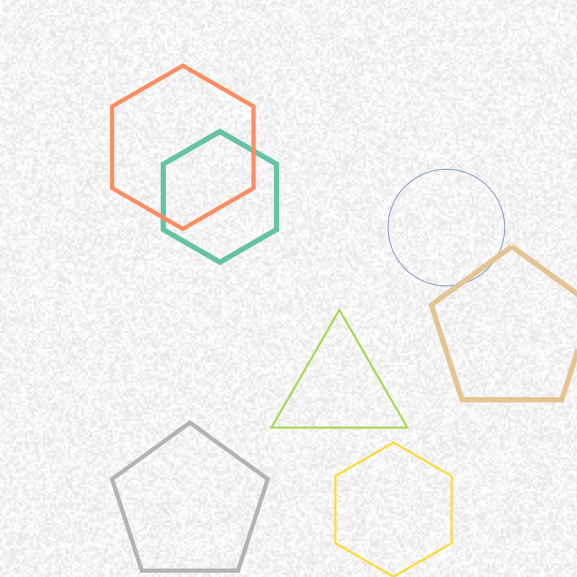[{"shape": "hexagon", "thickness": 2.5, "radius": 0.57, "center": [0.381, 0.658]}, {"shape": "hexagon", "thickness": 2, "radius": 0.71, "center": [0.317, 0.744]}, {"shape": "circle", "thickness": 0.5, "radius": 0.5, "center": [0.773, 0.605]}, {"shape": "triangle", "thickness": 1, "radius": 0.68, "center": [0.588, 0.327]}, {"shape": "hexagon", "thickness": 1, "radius": 0.58, "center": [0.681, 0.117]}, {"shape": "pentagon", "thickness": 2.5, "radius": 0.73, "center": [0.886, 0.426]}, {"shape": "pentagon", "thickness": 2, "radius": 0.71, "center": [0.329, 0.126]}]